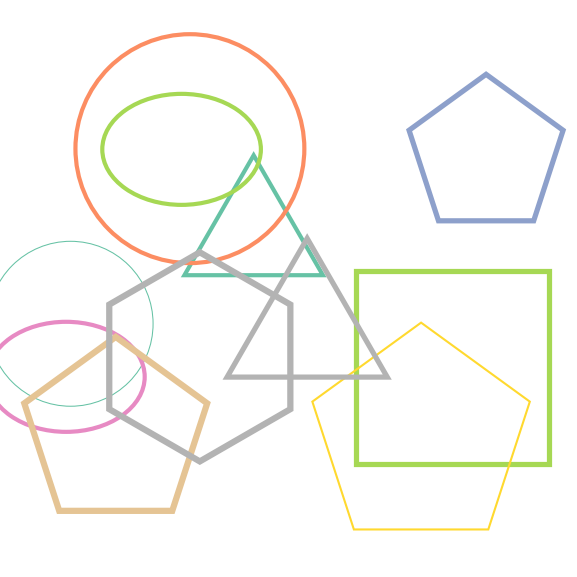[{"shape": "triangle", "thickness": 2, "radius": 0.69, "center": [0.439, 0.592]}, {"shape": "circle", "thickness": 0.5, "radius": 0.71, "center": [0.122, 0.438]}, {"shape": "circle", "thickness": 2, "radius": 0.99, "center": [0.329, 0.742]}, {"shape": "pentagon", "thickness": 2.5, "radius": 0.7, "center": [0.842, 0.73]}, {"shape": "oval", "thickness": 2, "radius": 0.68, "center": [0.114, 0.347]}, {"shape": "square", "thickness": 2.5, "radius": 0.84, "center": [0.783, 0.363]}, {"shape": "oval", "thickness": 2, "radius": 0.69, "center": [0.314, 0.741]}, {"shape": "pentagon", "thickness": 1, "radius": 0.99, "center": [0.729, 0.242]}, {"shape": "pentagon", "thickness": 3, "radius": 0.83, "center": [0.2, 0.249]}, {"shape": "triangle", "thickness": 2.5, "radius": 0.8, "center": [0.532, 0.426]}, {"shape": "hexagon", "thickness": 3, "radius": 0.91, "center": [0.346, 0.381]}]